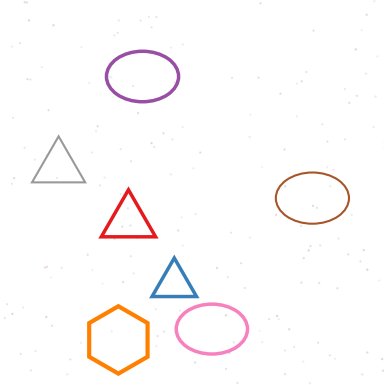[{"shape": "triangle", "thickness": 2.5, "radius": 0.41, "center": [0.334, 0.426]}, {"shape": "triangle", "thickness": 2.5, "radius": 0.33, "center": [0.453, 0.263]}, {"shape": "oval", "thickness": 2.5, "radius": 0.47, "center": [0.37, 0.801]}, {"shape": "hexagon", "thickness": 3, "radius": 0.44, "center": [0.307, 0.117]}, {"shape": "oval", "thickness": 1.5, "radius": 0.47, "center": [0.811, 0.485]}, {"shape": "oval", "thickness": 2.5, "radius": 0.46, "center": [0.55, 0.145]}, {"shape": "triangle", "thickness": 1.5, "radius": 0.4, "center": [0.152, 0.566]}]